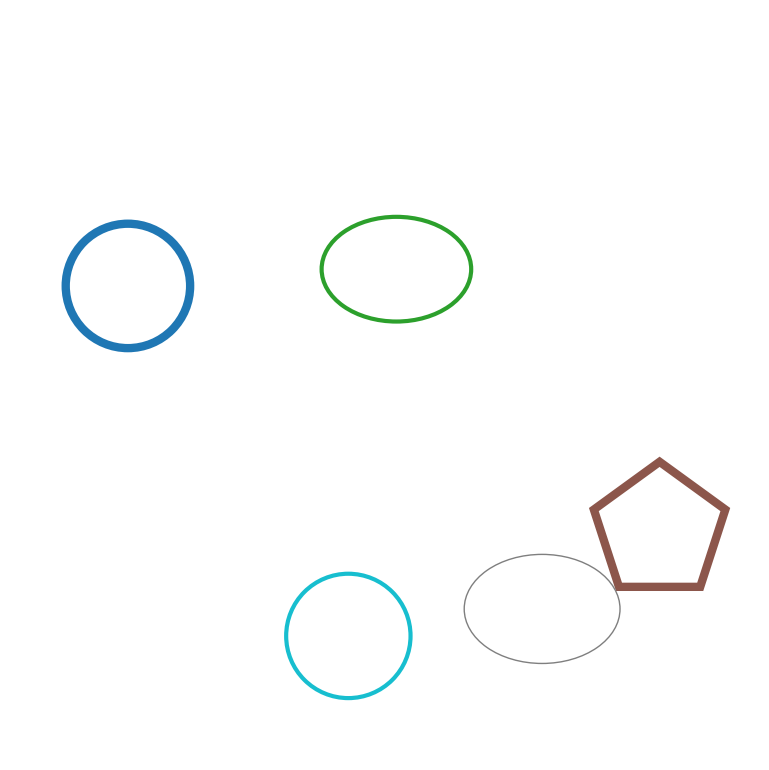[{"shape": "circle", "thickness": 3, "radius": 0.4, "center": [0.166, 0.629]}, {"shape": "oval", "thickness": 1.5, "radius": 0.49, "center": [0.515, 0.65]}, {"shape": "pentagon", "thickness": 3, "radius": 0.45, "center": [0.857, 0.31]}, {"shape": "oval", "thickness": 0.5, "radius": 0.51, "center": [0.704, 0.209]}, {"shape": "circle", "thickness": 1.5, "radius": 0.4, "center": [0.452, 0.174]}]